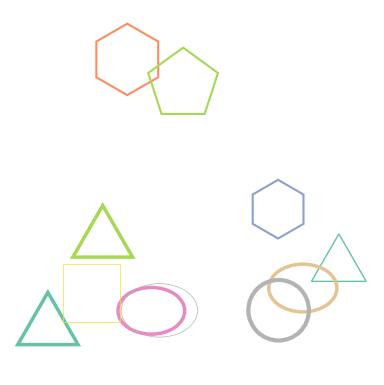[{"shape": "triangle", "thickness": 1, "radius": 0.41, "center": [0.88, 0.31]}, {"shape": "triangle", "thickness": 2.5, "radius": 0.45, "center": [0.124, 0.15]}, {"shape": "hexagon", "thickness": 1.5, "radius": 0.46, "center": [0.331, 0.846]}, {"shape": "hexagon", "thickness": 1.5, "radius": 0.38, "center": [0.722, 0.457]}, {"shape": "oval", "thickness": 2.5, "radius": 0.43, "center": [0.393, 0.193]}, {"shape": "pentagon", "thickness": 1.5, "radius": 0.48, "center": [0.476, 0.781]}, {"shape": "triangle", "thickness": 2.5, "radius": 0.45, "center": [0.267, 0.377]}, {"shape": "square", "thickness": 0.5, "radius": 0.37, "center": [0.239, 0.239]}, {"shape": "oval", "thickness": 2.5, "radius": 0.44, "center": [0.787, 0.252]}, {"shape": "circle", "thickness": 3, "radius": 0.39, "center": [0.724, 0.194]}, {"shape": "oval", "thickness": 0.5, "radius": 0.5, "center": [0.414, 0.194]}]